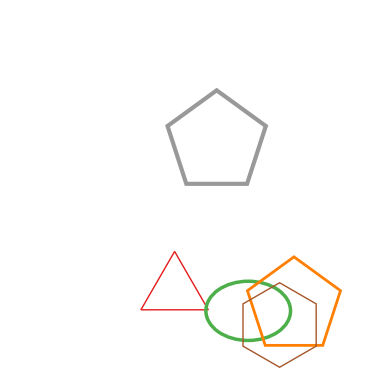[{"shape": "triangle", "thickness": 1, "radius": 0.51, "center": [0.454, 0.246]}, {"shape": "oval", "thickness": 2.5, "radius": 0.55, "center": [0.645, 0.193]}, {"shape": "pentagon", "thickness": 2, "radius": 0.64, "center": [0.764, 0.206]}, {"shape": "hexagon", "thickness": 1, "radius": 0.55, "center": [0.726, 0.156]}, {"shape": "pentagon", "thickness": 3, "radius": 0.67, "center": [0.563, 0.631]}]